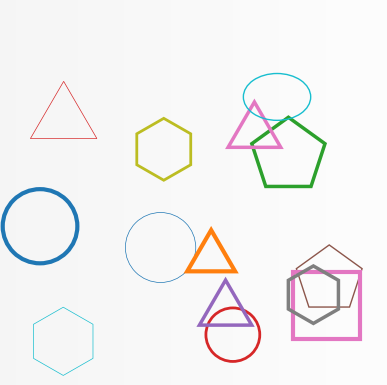[{"shape": "circle", "thickness": 0.5, "radius": 0.45, "center": [0.414, 0.357]}, {"shape": "circle", "thickness": 3, "radius": 0.48, "center": [0.103, 0.412]}, {"shape": "triangle", "thickness": 3, "radius": 0.36, "center": [0.545, 0.331]}, {"shape": "pentagon", "thickness": 2.5, "radius": 0.5, "center": [0.744, 0.596]}, {"shape": "circle", "thickness": 2, "radius": 0.35, "center": [0.601, 0.131]}, {"shape": "triangle", "thickness": 0.5, "radius": 0.5, "center": [0.164, 0.69]}, {"shape": "triangle", "thickness": 2.5, "radius": 0.39, "center": [0.582, 0.194]}, {"shape": "pentagon", "thickness": 1, "radius": 0.45, "center": [0.85, 0.275]}, {"shape": "square", "thickness": 3, "radius": 0.43, "center": [0.843, 0.206]}, {"shape": "triangle", "thickness": 2.5, "radius": 0.39, "center": [0.657, 0.657]}, {"shape": "hexagon", "thickness": 2.5, "radius": 0.37, "center": [0.809, 0.235]}, {"shape": "hexagon", "thickness": 2, "radius": 0.4, "center": [0.423, 0.612]}, {"shape": "oval", "thickness": 1, "radius": 0.43, "center": [0.715, 0.748]}, {"shape": "hexagon", "thickness": 0.5, "radius": 0.44, "center": [0.163, 0.113]}]